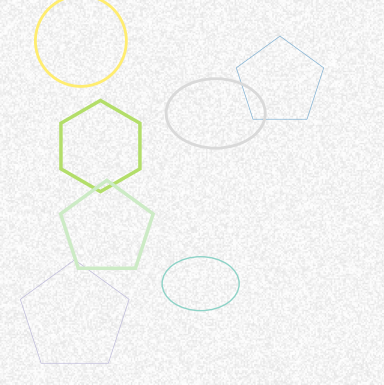[{"shape": "oval", "thickness": 1, "radius": 0.5, "center": [0.521, 0.263]}, {"shape": "pentagon", "thickness": 0.5, "radius": 0.74, "center": [0.194, 0.177]}, {"shape": "pentagon", "thickness": 0.5, "radius": 0.6, "center": [0.727, 0.787]}, {"shape": "hexagon", "thickness": 2.5, "radius": 0.59, "center": [0.261, 0.621]}, {"shape": "oval", "thickness": 2, "radius": 0.64, "center": [0.56, 0.705]}, {"shape": "pentagon", "thickness": 2.5, "radius": 0.63, "center": [0.278, 0.405]}, {"shape": "circle", "thickness": 2, "radius": 0.59, "center": [0.21, 0.894]}]